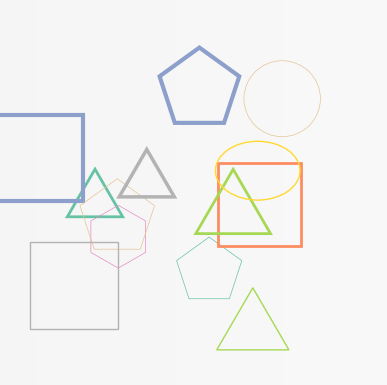[{"shape": "pentagon", "thickness": 0.5, "radius": 0.44, "center": [0.54, 0.296]}, {"shape": "triangle", "thickness": 2, "radius": 0.41, "center": [0.245, 0.478]}, {"shape": "square", "thickness": 2, "radius": 0.54, "center": [0.67, 0.469]}, {"shape": "square", "thickness": 3, "radius": 0.56, "center": [0.102, 0.589]}, {"shape": "pentagon", "thickness": 3, "radius": 0.54, "center": [0.515, 0.768]}, {"shape": "hexagon", "thickness": 0.5, "radius": 0.41, "center": [0.305, 0.385]}, {"shape": "triangle", "thickness": 2, "radius": 0.56, "center": [0.602, 0.449]}, {"shape": "triangle", "thickness": 1, "radius": 0.54, "center": [0.652, 0.145]}, {"shape": "oval", "thickness": 1, "radius": 0.55, "center": [0.665, 0.557]}, {"shape": "pentagon", "thickness": 0.5, "radius": 0.51, "center": [0.303, 0.435]}, {"shape": "circle", "thickness": 0.5, "radius": 0.49, "center": [0.728, 0.744]}, {"shape": "triangle", "thickness": 2.5, "radius": 0.41, "center": [0.379, 0.53]}, {"shape": "square", "thickness": 1, "radius": 0.57, "center": [0.191, 0.259]}]